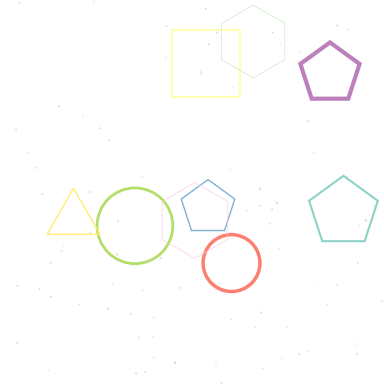[{"shape": "pentagon", "thickness": 1.5, "radius": 0.47, "center": [0.892, 0.45]}, {"shape": "square", "thickness": 1.5, "radius": 0.44, "center": [0.535, 0.836]}, {"shape": "circle", "thickness": 2.5, "radius": 0.37, "center": [0.601, 0.317]}, {"shape": "pentagon", "thickness": 1, "radius": 0.37, "center": [0.54, 0.46]}, {"shape": "circle", "thickness": 2, "radius": 0.49, "center": [0.351, 0.414]}, {"shape": "hexagon", "thickness": 0.5, "radius": 0.49, "center": [0.506, 0.427]}, {"shape": "pentagon", "thickness": 3, "radius": 0.4, "center": [0.857, 0.809]}, {"shape": "hexagon", "thickness": 0.5, "radius": 0.47, "center": [0.658, 0.892]}, {"shape": "triangle", "thickness": 1, "radius": 0.4, "center": [0.191, 0.431]}]